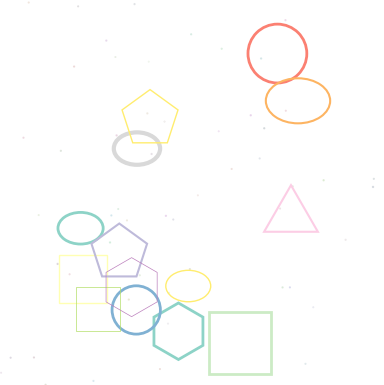[{"shape": "hexagon", "thickness": 2, "radius": 0.37, "center": [0.463, 0.14]}, {"shape": "oval", "thickness": 2, "radius": 0.29, "center": [0.209, 0.407]}, {"shape": "square", "thickness": 1, "radius": 0.31, "center": [0.216, 0.275]}, {"shape": "pentagon", "thickness": 1.5, "radius": 0.38, "center": [0.31, 0.343]}, {"shape": "circle", "thickness": 2, "radius": 0.38, "center": [0.721, 0.861]}, {"shape": "circle", "thickness": 2, "radius": 0.31, "center": [0.354, 0.195]}, {"shape": "oval", "thickness": 1.5, "radius": 0.42, "center": [0.774, 0.738]}, {"shape": "square", "thickness": 0.5, "radius": 0.29, "center": [0.255, 0.198]}, {"shape": "triangle", "thickness": 1.5, "radius": 0.4, "center": [0.756, 0.438]}, {"shape": "oval", "thickness": 3, "radius": 0.3, "center": [0.356, 0.614]}, {"shape": "hexagon", "thickness": 0.5, "radius": 0.38, "center": [0.342, 0.254]}, {"shape": "square", "thickness": 2, "radius": 0.4, "center": [0.623, 0.109]}, {"shape": "pentagon", "thickness": 1, "radius": 0.38, "center": [0.39, 0.691]}, {"shape": "oval", "thickness": 1, "radius": 0.29, "center": [0.489, 0.257]}]